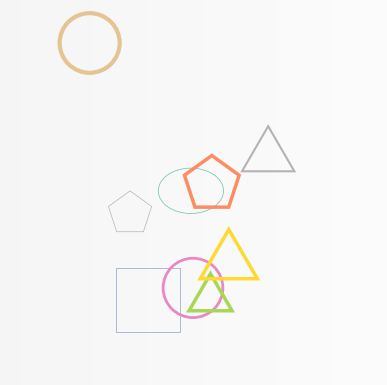[{"shape": "oval", "thickness": 0.5, "radius": 0.42, "center": [0.493, 0.504]}, {"shape": "pentagon", "thickness": 2.5, "radius": 0.37, "center": [0.547, 0.522]}, {"shape": "square", "thickness": 0.5, "radius": 0.42, "center": [0.382, 0.221]}, {"shape": "circle", "thickness": 2, "radius": 0.39, "center": [0.498, 0.252]}, {"shape": "triangle", "thickness": 2.5, "radius": 0.32, "center": [0.543, 0.225]}, {"shape": "triangle", "thickness": 2.5, "radius": 0.43, "center": [0.591, 0.319]}, {"shape": "circle", "thickness": 3, "radius": 0.39, "center": [0.231, 0.888]}, {"shape": "triangle", "thickness": 1.5, "radius": 0.39, "center": [0.692, 0.594]}, {"shape": "pentagon", "thickness": 0.5, "radius": 0.29, "center": [0.336, 0.446]}]